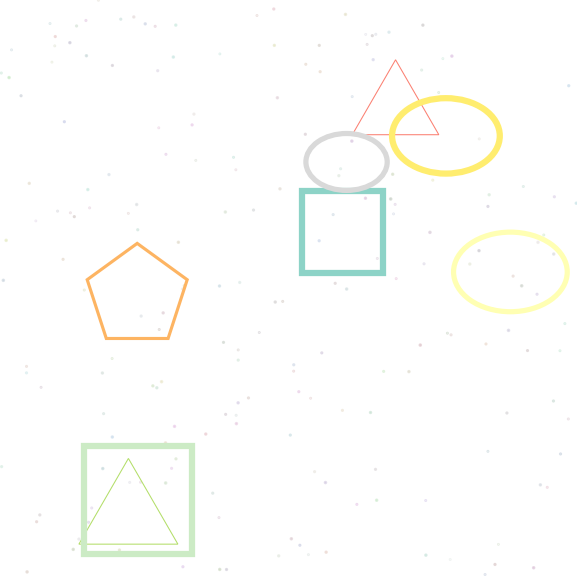[{"shape": "square", "thickness": 3, "radius": 0.35, "center": [0.593, 0.597]}, {"shape": "oval", "thickness": 2.5, "radius": 0.49, "center": [0.884, 0.528]}, {"shape": "triangle", "thickness": 0.5, "radius": 0.43, "center": [0.685, 0.809]}, {"shape": "pentagon", "thickness": 1.5, "radius": 0.46, "center": [0.238, 0.487]}, {"shape": "triangle", "thickness": 0.5, "radius": 0.49, "center": [0.222, 0.106]}, {"shape": "oval", "thickness": 2.5, "radius": 0.35, "center": [0.6, 0.719]}, {"shape": "square", "thickness": 3, "radius": 0.47, "center": [0.239, 0.134]}, {"shape": "oval", "thickness": 3, "radius": 0.47, "center": [0.772, 0.764]}]